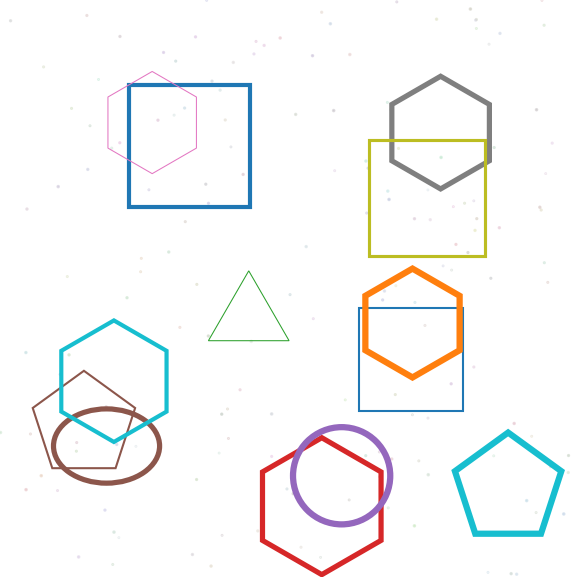[{"shape": "square", "thickness": 2, "radius": 0.53, "center": [0.328, 0.747]}, {"shape": "square", "thickness": 1, "radius": 0.45, "center": [0.712, 0.377]}, {"shape": "hexagon", "thickness": 3, "radius": 0.47, "center": [0.714, 0.44]}, {"shape": "triangle", "thickness": 0.5, "radius": 0.4, "center": [0.431, 0.449]}, {"shape": "hexagon", "thickness": 2.5, "radius": 0.59, "center": [0.557, 0.123]}, {"shape": "circle", "thickness": 3, "radius": 0.42, "center": [0.592, 0.175]}, {"shape": "oval", "thickness": 2.5, "radius": 0.46, "center": [0.184, 0.227]}, {"shape": "pentagon", "thickness": 1, "radius": 0.47, "center": [0.145, 0.264]}, {"shape": "hexagon", "thickness": 0.5, "radius": 0.44, "center": [0.264, 0.787]}, {"shape": "hexagon", "thickness": 2.5, "radius": 0.49, "center": [0.763, 0.77]}, {"shape": "square", "thickness": 1.5, "radius": 0.5, "center": [0.74, 0.656]}, {"shape": "hexagon", "thickness": 2, "radius": 0.53, "center": [0.197, 0.339]}, {"shape": "pentagon", "thickness": 3, "radius": 0.48, "center": [0.88, 0.153]}]